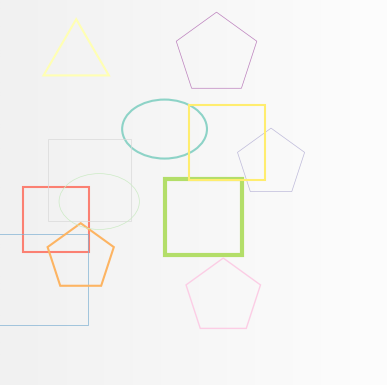[{"shape": "oval", "thickness": 1.5, "radius": 0.55, "center": [0.425, 0.665]}, {"shape": "triangle", "thickness": 1.5, "radius": 0.49, "center": [0.197, 0.853]}, {"shape": "pentagon", "thickness": 0.5, "radius": 0.46, "center": [0.699, 0.576]}, {"shape": "square", "thickness": 1.5, "radius": 0.42, "center": [0.144, 0.43]}, {"shape": "square", "thickness": 0.5, "radius": 0.59, "center": [0.109, 0.274]}, {"shape": "pentagon", "thickness": 1.5, "radius": 0.45, "center": [0.208, 0.33]}, {"shape": "square", "thickness": 3, "radius": 0.49, "center": [0.525, 0.437]}, {"shape": "pentagon", "thickness": 1, "radius": 0.51, "center": [0.576, 0.229]}, {"shape": "square", "thickness": 0.5, "radius": 0.54, "center": [0.23, 0.533]}, {"shape": "pentagon", "thickness": 0.5, "radius": 0.55, "center": [0.559, 0.859]}, {"shape": "oval", "thickness": 0.5, "radius": 0.52, "center": [0.256, 0.477]}, {"shape": "square", "thickness": 1.5, "radius": 0.49, "center": [0.586, 0.629]}]